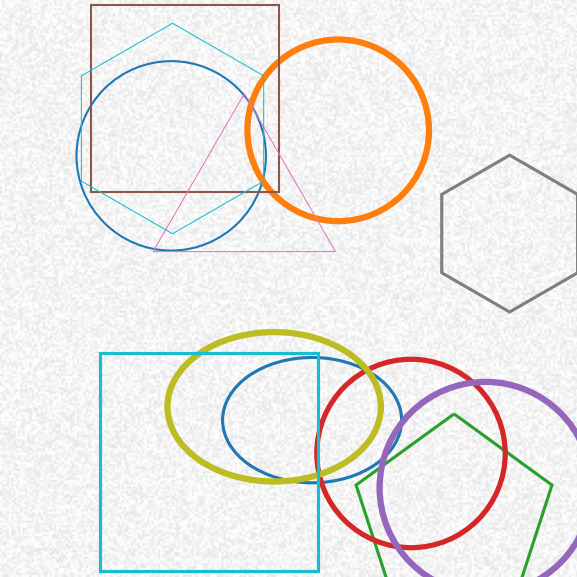[{"shape": "circle", "thickness": 1, "radius": 0.82, "center": [0.296, 0.729]}, {"shape": "oval", "thickness": 1.5, "radius": 0.77, "center": [0.54, 0.272]}, {"shape": "circle", "thickness": 3, "radius": 0.79, "center": [0.586, 0.773]}, {"shape": "pentagon", "thickness": 1.5, "radius": 0.89, "center": [0.786, 0.104]}, {"shape": "circle", "thickness": 2.5, "radius": 0.82, "center": [0.712, 0.214]}, {"shape": "circle", "thickness": 3, "radius": 0.92, "center": [0.841, 0.154]}, {"shape": "square", "thickness": 1, "radius": 0.81, "center": [0.32, 0.829]}, {"shape": "triangle", "thickness": 0.5, "radius": 0.91, "center": [0.423, 0.655]}, {"shape": "hexagon", "thickness": 1.5, "radius": 0.68, "center": [0.883, 0.595]}, {"shape": "oval", "thickness": 3, "radius": 0.92, "center": [0.475, 0.295]}, {"shape": "square", "thickness": 1.5, "radius": 0.94, "center": [0.362, 0.199]}, {"shape": "hexagon", "thickness": 0.5, "radius": 0.91, "center": [0.299, 0.777]}]